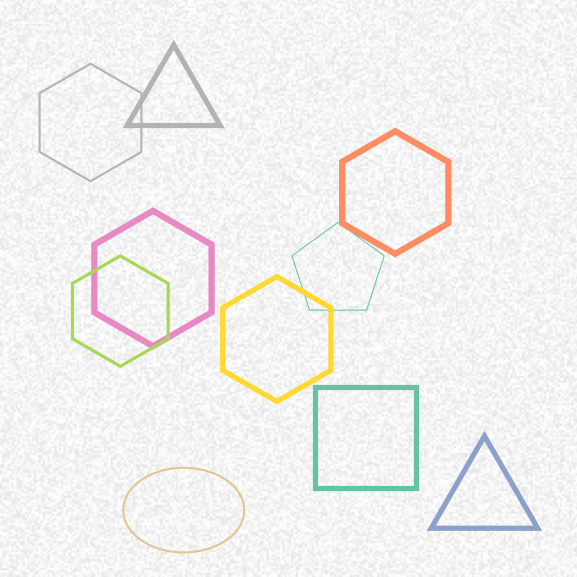[{"shape": "square", "thickness": 2.5, "radius": 0.44, "center": [0.633, 0.242]}, {"shape": "pentagon", "thickness": 0.5, "radius": 0.42, "center": [0.585, 0.53]}, {"shape": "hexagon", "thickness": 3, "radius": 0.53, "center": [0.684, 0.666]}, {"shape": "triangle", "thickness": 2.5, "radius": 0.53, "center": [0.839, 0.138]}, {"shape": "hexagon", "thickness": 3, "radius": 0.59, "center": [0.265, 0.517]}, {"shape": "hexagon", "thickness": 1.5, "radius": 0.48, "center": [0.208, 0.46]}, {"shape": "hexagon", "thickness": 2.5, "radius": 0.54, "center": [0.479, 0.412]}, {"shape": "oval", "thickness": 1, "radius": 0.52, "center": [0.318, 0.116]}, {"shape": "triangle", "thickness": 2.5, "radius": 0.47, "center": [0.301, 0.828]}, {"shape": "hexagon", "thickness": 1, "radius": 0.51, "center": [0.157, 0.787]}]